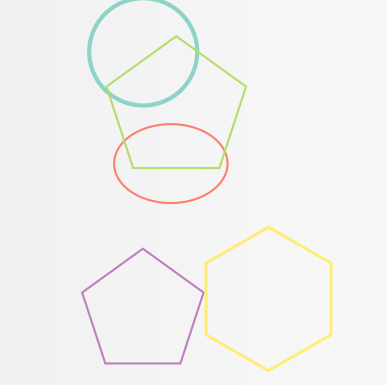[{"shape": "circle", "thickness": 3, "radius": 0.7, "center": [0.37, 0.865]}, {"shape": "oval", "thickness": 1.5, "radius": 0.73, "center": [0.441, 0.575]}, {"shape": "pentagon", "thickness": 1.5, "radius": 0.95, "center": [0.455, 0.717]}, {"shape": "pentagon", "thickness": 1.5, "radius": 0.82, "center": [0.369, 0.189]}, {"shape": "hexagon", "thickness": 2, "radius": 0.93, "center": [0.693, 0.224]}]